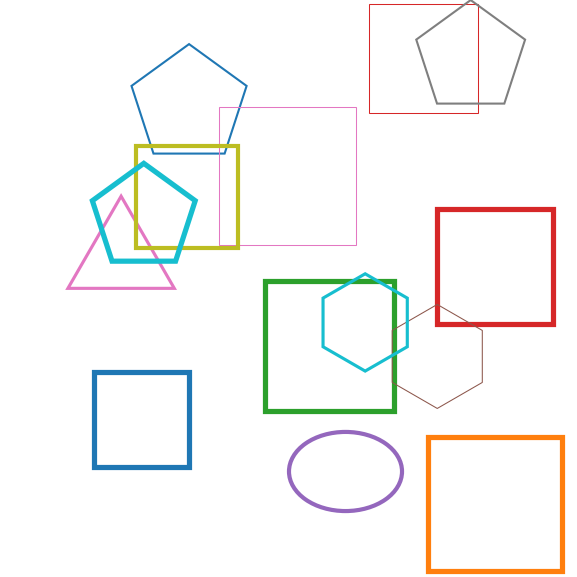[{"shape": "pentagon", "thickness": 1, "radius": 0.52, "center": [0.327, 0.818]}, {"shape": "square", "thickness": 2.5, "radius": 0.41, "center": [0.245, 0.273]}, {"shape": "square", "thickness": 2.5, "radius": 0.58, "center": [0.857, 0.127]}, {"shape": "square", "thickness": 2.5, "radius": 0.56, "center": [0.571, 0.401]}, {"shape": "square", "thickness": 2.5, "radius": 0.5, "center": [0.858, 0.538]}, {"shape": "square", "thickness": 0.5, "radius": 0.47, "center": [0.734, 0.898]}, {"shape": "oval", "thickness": 2, "radius": 0.49, "center": [0.598, 0.183]}, {"shape": "hexagon", "thickness": 0.5, "radius": 0.45, "center": [0.757, 0.382]}, {"shape": "triangle", "thickness": 1.5, "radius": 0.53, "center": [0.21, 0.553]}, {"shape": "square", "thickness": 0.5, "radius": 0.6, "center": [0.498, 0.694]}, {"shape": "pentagon", "thickness": 1, "radius": 0.5, "center": [0.815, 0.9]}, {"shape": "square", "thickness": 2, "radius": 0.44, "center": [0.323, 0.657]}, {"shape": "hexagon", "thickness": 1.5, "radius": 0.42, "center": [0.632, 0.441]}, {"shape": "pentagon", "thickness": 2.5, "radius": 0.47, "center": [0.249, 0.623]}]